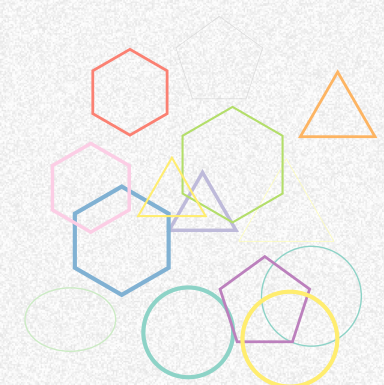[{"shape": "circle", "thickness": 3, "radius": 0.58, "center": [0.489, 0.137]}, {"shape": "circle", "thickness": 1, "radius": 0.65, "center": [0.809, 0.23]}, {"shape": "triangle", "thickness": 0.5, "radius": 0.71, "center": [0.744, 0.445]}, {"shape": "triangle", "thickness": 2.5, "radius": 0.5, "center": [0.526, 0.452]}, {"shape": "hexagon", "thickness": 2, "radius": 0.56, "center": [0.338, 0.76]}, {"shape": "hexagon", "thickness": 3, "radius": 0.7, "center": [0.316, 0.375]}, {"shape": "triangle", "thickness": 2, "radius": 0.56, "center": [0.877, 0.701]}, {"shape": "hexagon", "thickness": 1.5, "radius": 0.75, "center": [0.604, 0.572]}, {"shape": "hexagon", "thickness": 2.5, "radius": 0.58, "center": [0.236, 0.512]}, {"shape": "pentagon", "thickness": 0.5, "radius": 0.59, "center": [0.57, 0.839]}, {"shape": "pentagon", "thickness": 2, "radius": 0.61, "center": [0.688, 0.211]}, {"shape": "oval", "thickness": 1, "radius": 0.59, "center": [0.183, 0.17]}, {"shape": "circle", "thickness": 3, "radius": 0.62, "center": [0.753, 0.119]}, {"shape": "triangle", "thickness": 1.5, "radius": 0.51, "center": [0.447, 0.489]}]